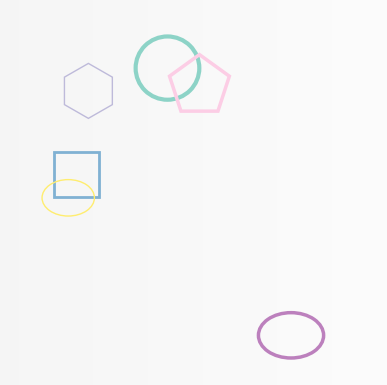[{"shape": "circle", "thickness": 3, "radius": 0.41, "center": [0.432, 0.823]}, {"shape": "hexagon", "thickness": 1, "radius": 0.36, "center": [0.228, 0.764]}, {"shape": "square", "thickness": 2, "radius": 0.29, "center": [0.197, 0.547]}, {"shape": "pentagon", "thickness": 2.5, "radius": 0.41, "center": [0.515, 0.777]}, {"shape": "oval", "thickness": 2.5, "radius": 0.42, "center": [0.751, 0.129]}, {"shape": "oval", "thickness": 1, "radius": 0.34, "center": [0.176, 0.486]}]